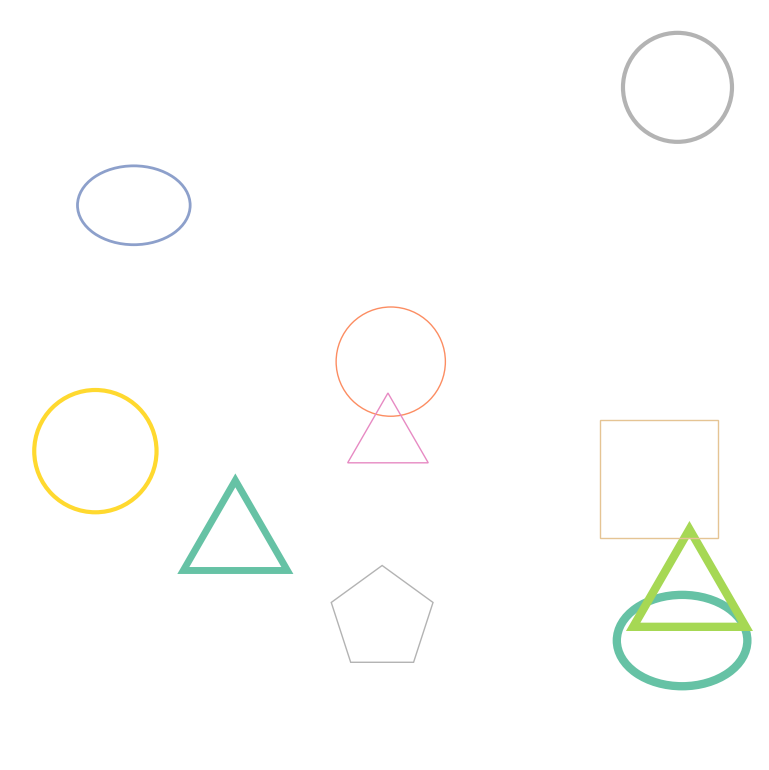[{"shape": "oval", "thickness": 3, "radius": 0.42, "center": [0.886, 0.168]}, {"shape": "triangle", "thickness": 2.5, "radius": 0.39, "center": [0.306, 0.298]}, {"shape": "circle", "thickness": 0.5, "radius": 0.35, "center": [0.507, 0.53]}, {"shape": "oval", "thickness": 1, "radius": 0.37, "center": [0.174, 0.733]}, {"shape": "triangle", "thickness": 0.5, "radius": 0.3, "center": [0.504, 0.429]}, {"shape": "triangle", "thickness": 3, "radius": 0.42, "center": [0.895, 0.228]}, {"shape": "circle", "thickness": 1.5, "radius": 0.4, "center": [0.124, 0.414]}, {"shape": "square", "thickness": 0.5, "radius": 0.38, "center": [0.856, 0.378]}, {"shape": "pentagon", "thickness": 0.5, "radius": 0.35, "center": [0.496, 0.196]}, {"shape": "circle", "thickness": 1.5, "radius": 0.35, "center": [0.88, 0.887]}]